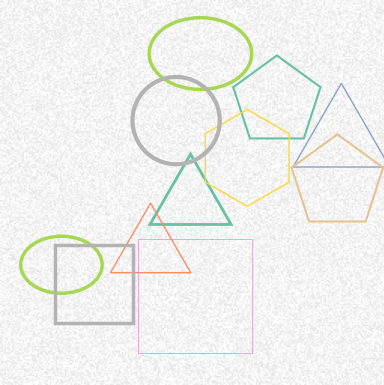[{"shape": "pentagon", "thickness": 1.5, "radius": 0.6, "center": [0.719, 0.737]}, {"shape": "triangle", "thickness": 2, "radius": 0.61, "center": [0.495, 0.478]}, {"shape": "triangle", "thickness": 1, "radius": 0.6, "center": [0.391, 0.352]}, {"shape": "triangle", "thickness": 1, "radius": 0.72, "center": [0.887, 0.639]}, {"shape": "square", "thickness": 0.5, "radius": 0.74, "center": [0.507, 0.23]}, {"shape": "oval", "thickness": 2.5, "radius": 0.67, "center": [0.521, 0.861]}, {"shape": "oval", "thickness": 2.5, "radius": 0.53, "center": [0.16, 0.312]}, {"shape": "hexagon", "thickness": 1, "radius": 0.63, "center": [0.642, 0.59]}, {"shape": "pentagon", "thickness": 1.5, "radius": 0.63, "center": [0.876, 0.526]}, {"shape": "circle", "thickness": 3, "radius": 0.57, "center": [0.457, 0.687]}, {"shape": "square", "thickness": 2.5, "radius": 0.51, "center": [0.244, 0.263]}]